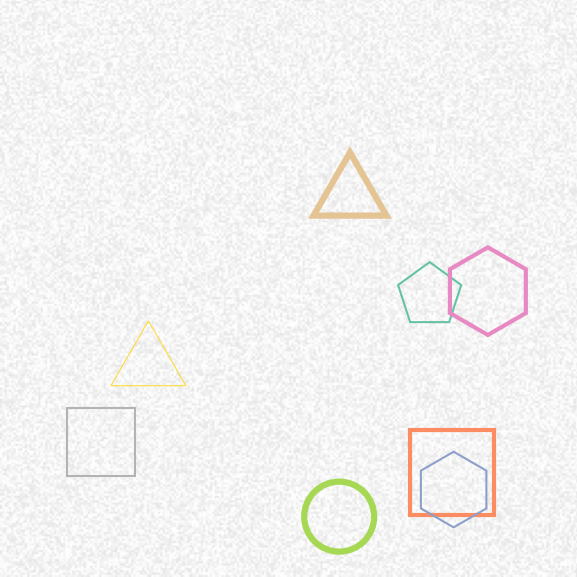[{"shape": "pentagon", "thickness": 1, "radius": 0.29, "center": [0.744, 0.488]}, {"shape": "square", "thickness": 2, "radius": 0.37, "center": [0.783, 0.181]}, {"shape": "hexagon", "thickness": 1, "radius": 0.33, "center": [0.786, 0.151]}, {"shape": "hexagon", "thickness": 2, "radius": 0.38, "center": [0.845, 0.495]}, {"shape": "circle", "thickness": 3, "radius": 0.3, "center": [0.587, 0.105]}, {"shape": "triangle", "thickness": 0.5, "radius": 0.37, "center": [0.257, 0.369]}, {"shape": "triangle", "thickness": 3, "radius": 0.36, "center": [0.606, 0.662]}, {"shape": "square", "thickness": 1, "radius": 0.29, "center": [0.175, 0.234]}]